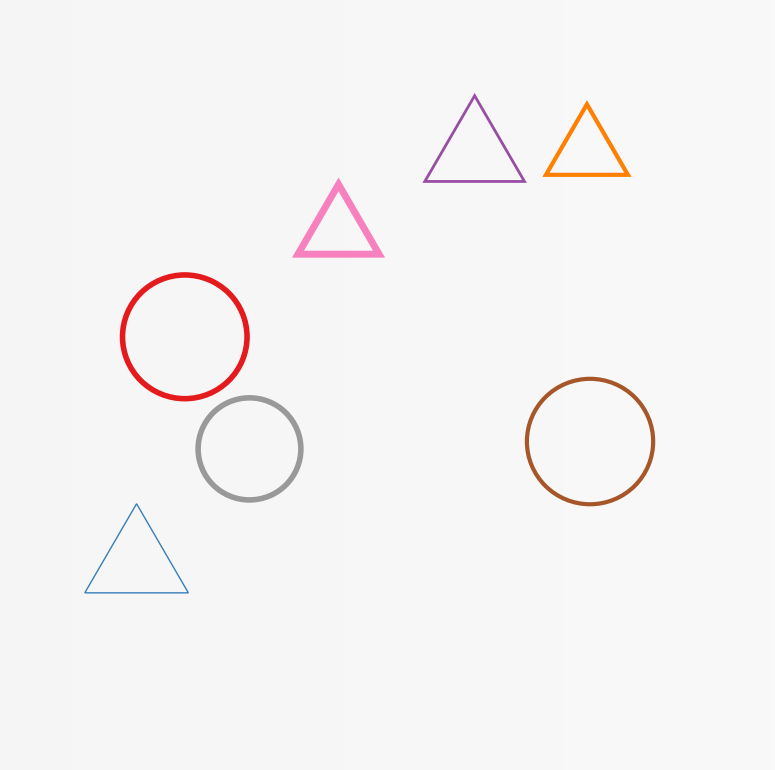[{"shape": "circle", "thickness": 2, "radius": 0.4, "center": [0.238, 0.563]}, {"shape": "triangle", "thickness": 0.5, "radius": 0.39, "center": [0.176, 0.269]}, {"shape": "triangle", "thickness": 1, "radius": 0.37, "center": [0.612, 0.801]}, {"shape": "triangle", "thickness": 1.5, "radius": 0.31, "center": [0.757, 0.803]}, {"shape": "circle", "thickness": 1.5, "radius": 0.41, "center": [0.761, 0.427]}, {"shape": "triangle", "thickness": 2.5, "radius": 0.3, "center": [0.437, 0.7]}, {"shape": "circle", "thickness": 2, "radius": 0.33, "center": [0.322, 0.417]}]